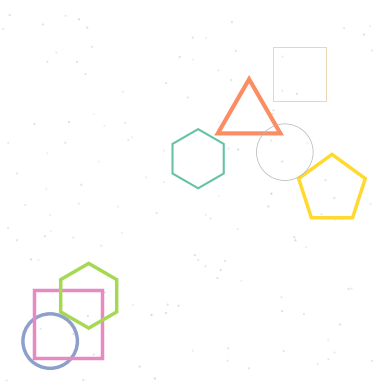[{"shape": "hexagon", "thickness": 1.5, "radius": 0.38, "center": [0.515, 0.588]}, {"shape": "triangle", "thickness": 3, "radius": 0.47, "center": [0.647, 0.7]}, {"shape": "circle", "thickness": 2.5, "radius": 0.35, "center": [0.13, 0.114]}, {"shape": "square", "thickness": 2.5, "radius": 0.45, "center": [0.177, 0.159]}, {"shape": "hexagon", "thickness": 2.5, "radius": 0.42, "center": [0.23, 0.232]}, {"shape": "pentagon", "thickness": 2.5, "radius": 0.46, "center": [0.862, 0.508]}, {"shape": "square", "thickness": 0.5, "radius": 0.35, "center": [0.778, 0.808]}, {"shape": "circle", "thickness": 0.5, "radius": 0.37, "center": [0.74, 0.605]}]